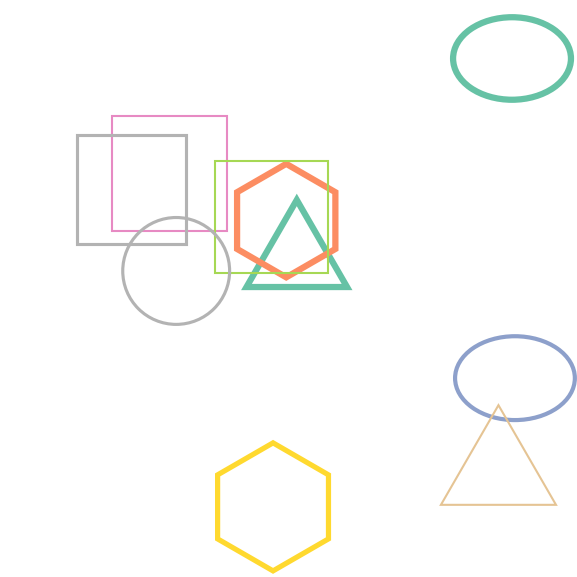[{"shape": "oval", "thickness": 3, "radius": 0.51, "center": [0.887, 0.898]}, {"shape": "triangle", "thickness": 3, "radius": 0.5, "center": [0.514, 0.552]}, {"shape": "hexagon", "thickness": 3, "radius": 0.49, "center": [0.496, 0.617]}, {"shape": "oval", "thickness": 2, "radius": 0.52, "center": [0.892, 0.344]}, {"shape": "square", "thickness": 1, "radius": 0.5, "center": [0.294, 0.698]}, {"shape": "square", "thickness": 1, "radius": 0.49, "center": [0.47, 0.624]}, {"shape": "hexagon", "thickness": 2.5, "radius": 0.55, "center": [0.473, 0.121]}, {"shape": "triangle", "thickness": 1, "radius": 0.58, "center": [0.863, 0.182]}, {"shape": "square", "thickness": 1.5, "radius": 0.47, "center": [0.228, 0.671]}, {"shape": "circle", "thickness": 1.5, "radius": 0.46, "center": [0.305, 0.53]}]